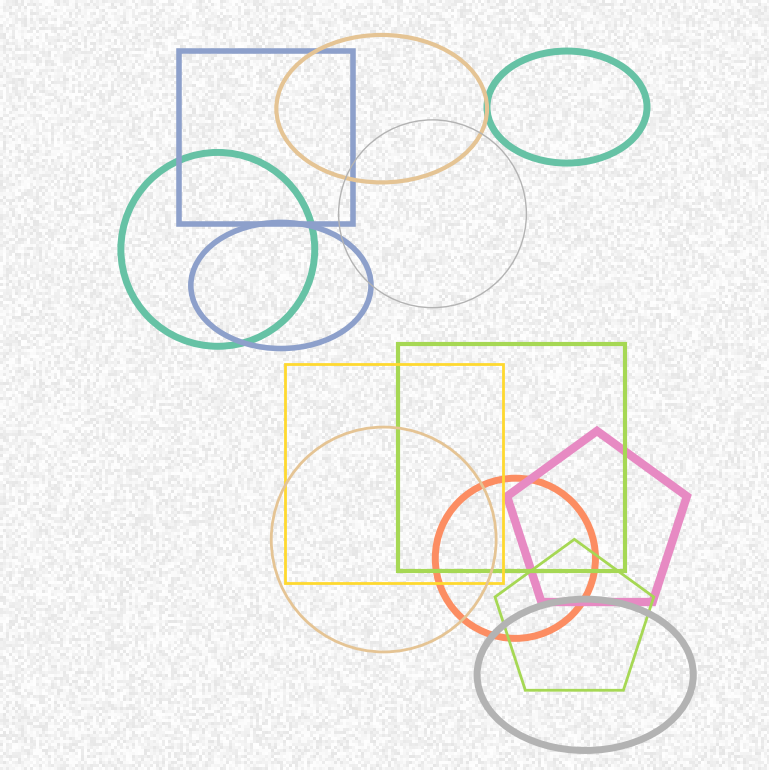[{"shape": "circle", "thickness": 2.5, "radius": 0.63, "center": [0.283, 0.676]}, {"shape": "oval", "thickness": 2.5, "radius": 0.52, "center": [0.736, 0.861]}, {"shape": "circle", "thickness": 2.5, "radius": 0.52, "center": [0.669, 0.275]}, {"shape": "oval", "thickness": 2, "radius": 0.58, "center": [0.365, 0.629]}, {"shape": "square", "thickness": 2, "radius": 0.56, "center": [0.345, 0.821]}, {"shape": "pentagon", "thickness": 3, "radius": 0.61, "center": [0.775, 0.318]}, {"shape": "pentagon", "thickness": 1, "radius": 0.54, "center": [0.746, 0.191]}, {"shape": "square", "thickness": 1.5, "radius": 0.74, "center": [0.664, 0.406]}, {"shape": "square", "thickness": 1, "radius": 0.71, "center": [0.512, 0.385]}, {"shape": "circle", "thickness": 1, "radius": 0.73, "center": [0.498, 0.299]}, {"shape": "oval", "thickness": 1.5, "radius": 0.68, "center": [0.496, 0.859]}, {"shape": "oval", "thickness": 2.5, "radius": 0.7, "center": [0.76, 0.124]}, {"shape": "circle", "thickness": 0.5, "radius": 0.61, "center": [0.562, 0.722]}]